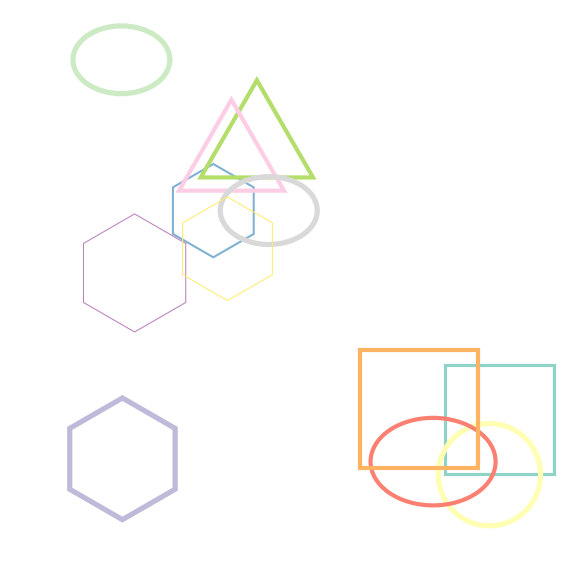[{"shape": "square", "thickness": 1.5, "radius": 0.47, "center": [0.865, 0.273]}, {"shape": "circle", "thickness": 2.5, "radius": 0.44, "center": [0.848, 0.177]}, {"shape": "hexagon", "thickness": 2.5, "radius": 0.53, "center": [0.212, 0.205]}, {"shape": "oval", "thickness": 2, "radius": 0.54, "center": [0.75, 0.2]}, {"shape": "hexagon", "thickness": 1, "radius": 0.4, "center": [0.369, 0.634]}, {"shape": "square", "thickness": 2, "radius": 0.51, "center": [0.725, 0.29]}, {"shape": "triangle", "thickness": 2, "radius": 0.56, "center": [0.445, 0.748]}, {"shape": "triangle", "thickness": 2, "radius": 0.52, "center": [0.401, 0.721]}, {"shape": "oval", "thickness": 2.5, "radius": 0.42, "center": [0.465, 0.635]}, {"shape": "hexagon", "thickness": 0.5, "radius": 0.51, "center": [0.233, 0.526]}, {"shape": "oval", "thickness": 2.5, "radius": 0.42, "center": [0.21, 0.896]}, {"shape": "hexagon", "thickness": 0.5, "radius": 0.45, "center": [0.394, 0.568]}]